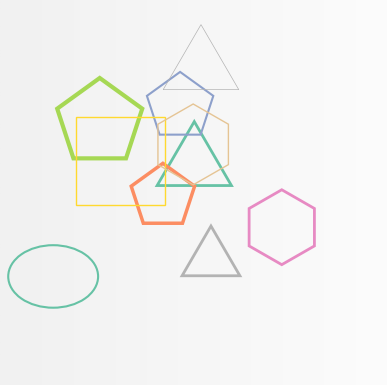[{"shape": "triangle", "thickness": 2, "radius": 0.55, "center": [0.501, 0.573]}, {"shape": "oval", "thickness": 1.5, "radius": 0.58, "center": [0.137, 0.282]}, {"shape": "pentagon", "thickness": 2.5, "radius": 0.43, "center": [0.42, 0.49]}, {"shape": "pentagon", "thickness": 1.5, "radius": 0.45, "center": [0.465, 0.723]}, {"shape": "hexagon", "thickness": 2, "radius": 0.49, "center": [0.727, 0.41]}, {"shape": "pentagon", "thickness": 3, "radius": 0.58, "center": [0.257, 0.682]}, {"shape": "square", "thickness": 1, "radius": 0.57, "center": [0.311, 0.582]}, {"shape": "hexagon", "thickness": 1, "radius": 0.52, "center": [0.498, 0.625]}, {"shape": "triangle", "thickness": 0.5, "radius": 0.56, "center": [0.519, 0.823]}, {"shape": "triangle", "thickness": 2, "radius": 0.43, "center": [0.544, 0.327]}]